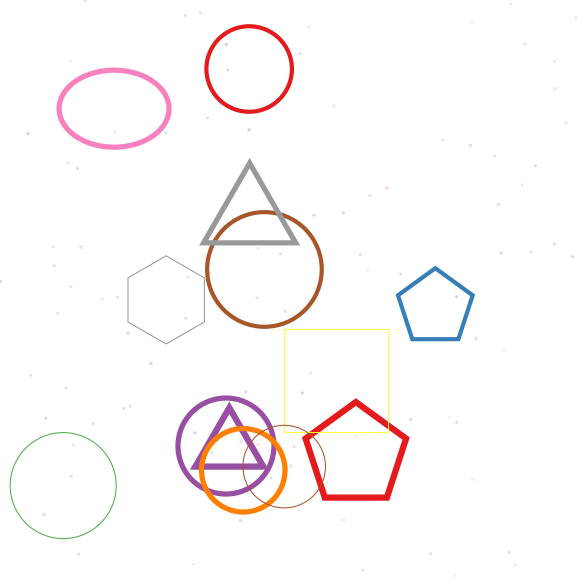[{"shape": "pentagon", "thickness": 3, "radius": 0.46, "center": [0.616, 0.211]}, {"shape": "circle", "thickness": 2, "radius": 0.37, "center": [0.431, 0.88]}, {"shape": "pentagon", "thickness": 2, "radius": 0.34, "center": [0.754, 0.467]}, {"shape": "circle", "thickness": 0.5, "radius": 0.46, "center": [0.109, 0.158]}, {"shape": "triangle", "thickness": 3, "radius": 0.34, "center": [0.397, 0.225]}, {"shape": "circle", "thickness": 2.5, "radius": 0.42, "center": [0.391, 0.227]}, {"shape": "circle", "thickness": 2.5, "radius": 0.36, "center": [0.421, 0.185]}, {"shape": "square", "thickness": 0.5, "radius": 0.45, "center": [0.582, 0.34]}, {"shape": "circle", "thickness": 2, "radius": 0.5, "center": [0.458, 0.533]}, {"shape": "circle", "thickness": 0.5, "radius": 0.36, "center": [0.492, 0.191]}, {"shape": "oval", "thickness": 2.5, "radius": 0.48, "center": [0.198, 0.811]}, {"shape": "triangle", "thickness": 2.5, "radius": 0.46, "center": [0.432, 0.625]}, {"shape": "hexagon", "thickness": 0.5, "radius": 0.38, "center": [0.288, 0.48]}]